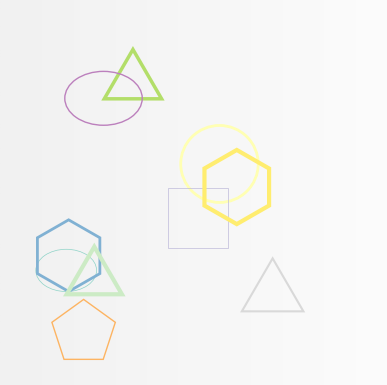[{"shape": "oval", "thickness": 0.5, "radius": 0.39, "center": [0.171, 0.298]}, {"shape": "circle", "thickness": 2, "radius": 0.5, "center": [0.566, 0.574]}, {"shape": "square", "thickness": 0.5, "radius": 0.39, "center": [0.512, 0.433]}, {"shape": "hexagon", "thickness": 2, "radius": 0.47, "center": [0.177, 0.336]}, {"shape": "pentagon", "thickness": 1, "radius": 0.43, "center": [0.216, 0.136]}, {"shape": "triangle", "thickness": 2.5, "radius": 0.43, "center": [0.343, 0.786]}, {"shape": "triangle", "thickness": 1.5, "radius": 0.46, "center": [0.704, 0.237]}, {"shape": "oval", "thickness": 1, "radius": 0.5, "center": [0.267, 0.745]}, {"shape": "triangle", "thickness": 3, "radius": 0.41, "center": [0.243, 0.277]}, {"shape": "hexagon", "thickness": 3, "radius": 0.48, "center": [0.611, 0.514]}]